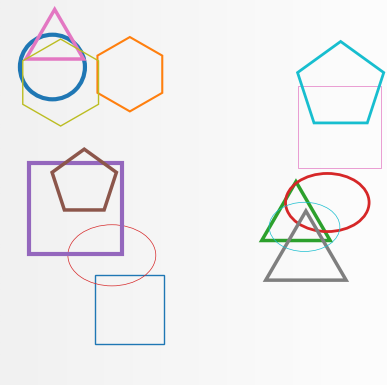[{"shape": "circle", "thickness": 3, "radius": 0.42, "center": [0.135, 0.826]}, {"shape": "square", "thickness": 1, "radius": 0.45, "center": [0.335, 0.195]}, {"shape": "hexagon", "thickness": 1.5, "radius": 0.48, "center": [0.335, 0.807]}, {"shape": "triangle", "thickness": 2.5, "radius": 0.51, "center": [0.764, 0.426]}, {"shape": "oval", "thickness": 0.5, "radius": 0.57, "center": [0.289, 0.337]}, {"shape": "oval", "thickness": 2, "radius": 0.54, "center": [0.845, 0.474]}, {"shape": "square", "thickness": 3, "radius": 0.6, "center": [0.195, 0.459]}, {"shape": "pentagon", "thickness": 2.5, "radius": 0.44, "center": [0.217, 0.525]}, {"shape": "square", "thickness": 0.5, "radius": 0.53, "center": [0.876, 0.671]}, {"shape": "triangle", "thickness": 2.5, "radius": 0.43, "center": [0.141, 0.89]}, {"shape": "triangle", "thickness": 2.5, "radius": 0.6, "center": [0.789, 0.332]}, {"shape": "hexagon", "thickness": 1, "radius": 0.56, "center": [0.156, 0.786]}, {"shape": "pentagon", "thickness": 2, "radius": 0.58, "center": [0.879, 0.775]}, {"shape": "oval", "thickness": 0.5, "radius": 0.46, "center": [0.786, 0.411]}]